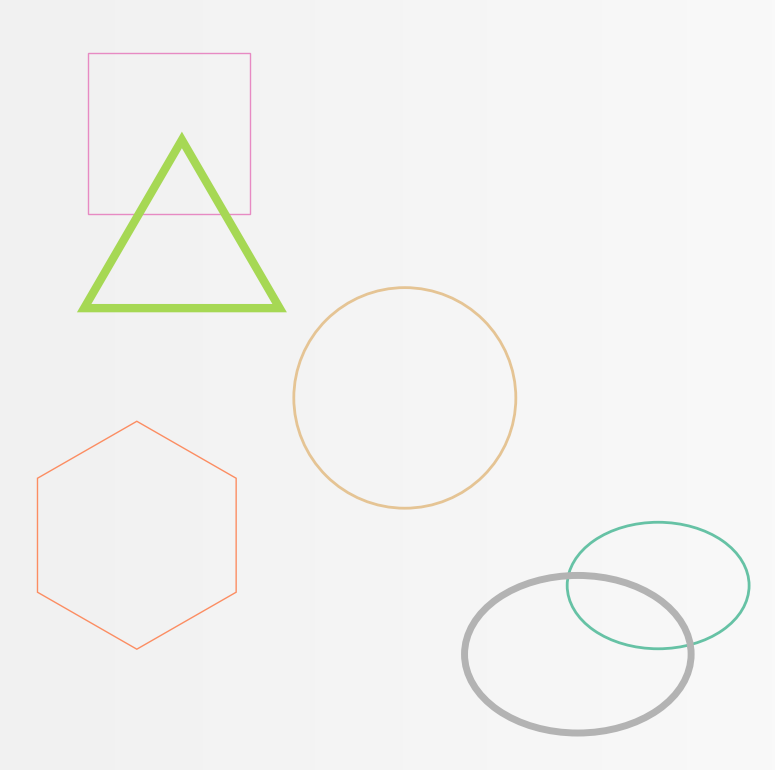[{"shape": "oval", "thickness": 1, "radius": 0.59, "center": [0.849, 0.24]}, {"shape": "hexagon", "thickness": 0.5, "radius": 0.74, "center": [0.177, 0.305]}, {"shape": "square", "thickness": 0.5, "radius": 0.52, "center": [0.218, 0.827]}, {"shape": "triangle", "thickness": 3, "radius": 0.73, "center": [0.235, 0.673]}, {"shape": "circle", "thickness": 1, "radius": 0.72, "center": [0.522, 0.483]}, {"shape": "oval", "thickness": 2.5, "radius": 0.73, "center": [0.746, 0.15]}]